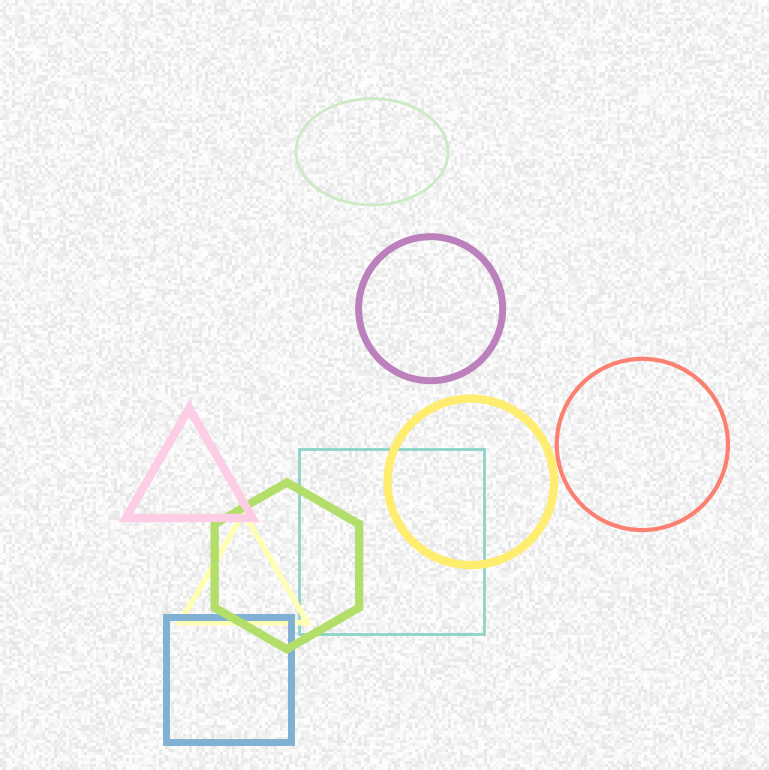[{"shape": "square", "thickness": 1, "radius": 0.6, "center": [0.508, 0.297]}, {"shape": "triangle", "thickness": 2, "radius": 0.48, "center": [0.316, 0.239]}, {"shape": "circle", "thickness": 1.5, "radius": 0.56, "center": [0.834, 0.423]}, {"shape": "square", "thickness": 2.5, "radius": 0.41, "center": [0.297, 0.118]}, {"shape": "hexagon", "thickness": 3, "radius": 0.54, "center": [0.373, 0.265]}, {"shape": "triangle", "thickness": 3, "radius": 0.48, "center": [0.246, 0.375]}, {"shape": "circle", "thickness": 2.5, "radius": 0.47, "center": [0.559, 0.599]}, {"shape": "oval", "thickness": 1, "radius": 0.49, "center": [0.483, 0.803]}, {"shape": "circle", "thickness": 3, "radius": 0.54, "center": [0.611, 0.374]}]